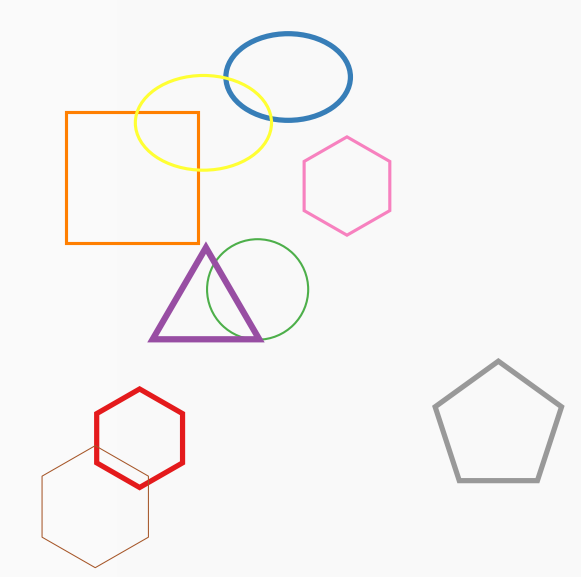[{"shape": "hexagon", "thickness": 2.5, "radius": 0.43, "center": [0.24, 0.24]}, {"shape": "oval", "thickness": 2.5, "radius": 0.54, "center": [0.496, 0.866]}, {"shape": "circle", "thickness": 1, "radius": 0.43, "center": [0.443, 0.498]}, {"shape": "triangle", "thickness": 3, "radius": 0.53, "center": [0.354, 0.465]}, {"shape": "square", "thickness": 1.5, "radius": 0.57, "center": [0.227, 0.691]}, {"shape": "oval", "thickness": 1.5, "radius": 0.59, "center": [0.35, 0.786]}, {"shape": "hexagon", "thickness": 0.5, "radius": 0.53, "center": [0.164, 0.122]}, {"shape": "hexagon", "thickness": 1.5, "radius": 0.43, "center": [0.597, 0.677]}, {"shape": "pentagon", "thickness": 2.5, "radius": 0.57, "center": [0.857, 0.259]}]